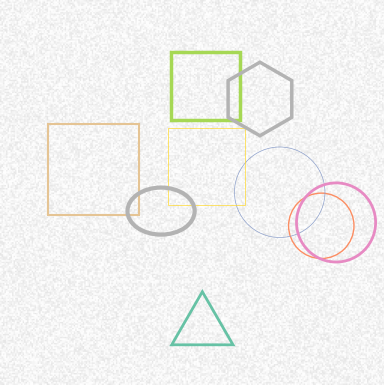[{"shape": "triangle", "thickness": 2, "radius": 0.46, "center": [0.526, 0.15]}, {"shape": "circle", "thickness": 1, "radius": 0.42, "center": [0.834, 0.413]}, {"shape": "circle", "thickness": 0.5, "radius": 0.59, "center": [0.727, 0.501]}, {"shape": "circle", "thickness": 2, "radius": 0.51, "center": [0.873, 0.422]}, {"shape": "square", "thickness": 2.5, "radius": 0.45, "center": [0.533, 0.777]}, {"shape": "square", "thickness": 0.5, "radius": 0.5, "center": [0.536, 0.568]}, {"shape": "square", "thickness": 1.5, "radius": 0.59, "center": [0.243, 0.56]}, {"shape": "hexagon", "thickness": 2.5, "radius": 0.48, "center": [0.675, 0.743]}, {"shape": "oval", "thickness": 3, "radius": 0.44, "center": [0.418, 0.452]}]